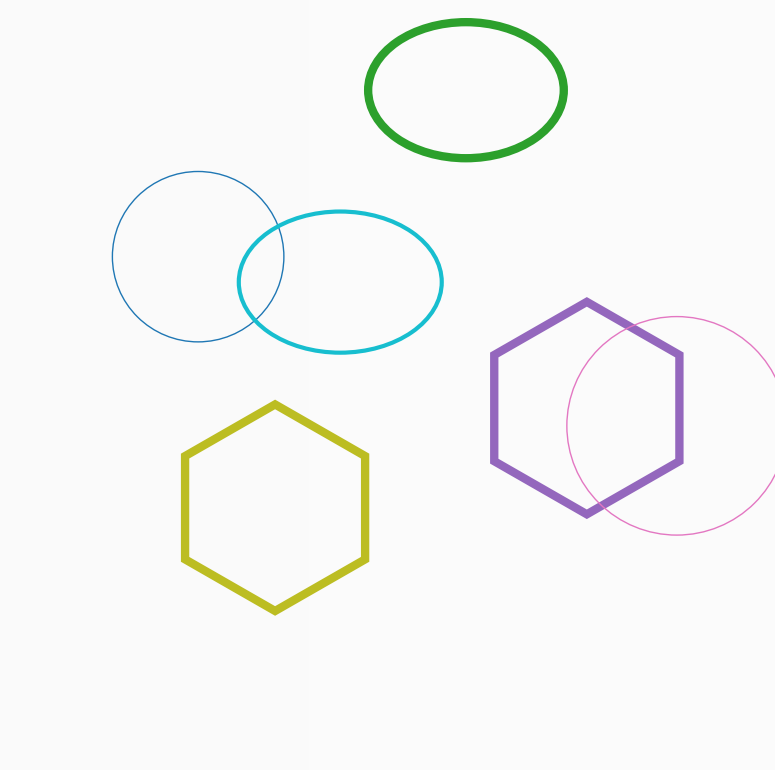[{"shape": "circle", "thickness": 0.5, "radius": 0.55, "center": [0.256, 0.667]}, {"shape": "oval", "thickness": 3, "radius": 0.63, "center": [0.601, 0.883]}, {"shape": "hexagon", "thickness": 3, "radius": 0.69, "center": [0.757, 0.47]}, {"shape": "circle", "thickness": 0.5, "radius": 0.71, "center": [0.873, 0.447]}, {"shape": "hexagon", "thickness": 3, "radius": 0.67, "center": [0.355, 0.341]}, {"shape": "oval", "thickness": 1.5, "radius": 0.65, "center": [0.439, 0.634]}]